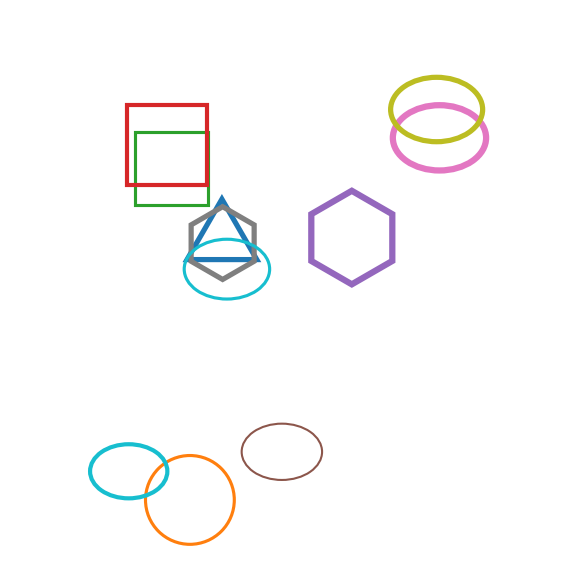[{"shape": "triangle", "thickness": 2.5, "radius": 0.35, "center": [0.384, 0.585]}, {"shape": "circle", "thickness": 1.5, "radius": 0.38, "center": [0.329, 0.133]}, {"shape": "square", "thickness": 1.5, "radius": 0.31, "center": [0.297, 0.707]}, {"shape": "square", "thickness": 2, "radius": 0.35, "center": [0.289, 0.749]}, {"shape": "hexagon", "thickness": 3, "radius": 0.4, "center": [0.609, 0.588]}, {"shape": "oval", "thickness": 1, "radius": 0.35, "center": [0.488, 0.217]}, {"shape": "oval", "thickness": 3, "radius": 0.4, "center": [0.761, 0.76]}, {"shape": "hexagon", "thickness": 2.5, "radius": 0.31, "center": [0.386, 0.578]}, {"shape": "oval", "thickness": 2.5, "radius": 0.4, "center": [0.756, 0.81]}, {"shape": "oval", "thickness": 2, "radius": 0.33, "center": [0.223, 0.183]}, {"shape": "oval", "thickness": 1.5, "radius": 0.37, "center": [0.393, 0.533]}]